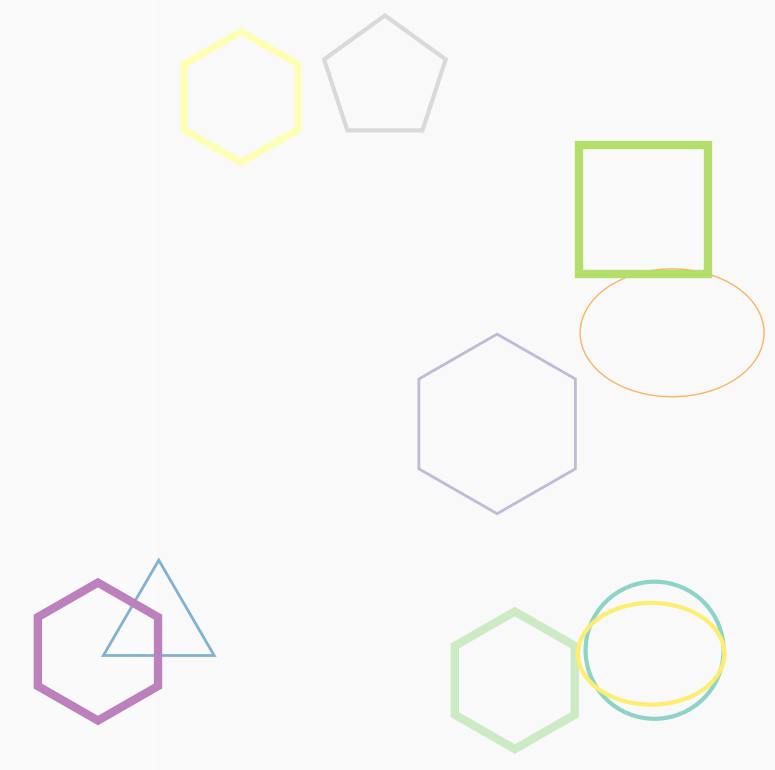[{"shape": "circle", "thickness": 1.5, "radius": 0.45, "center": [0.845, 0.156]}, {"shape": "hexagon", "thickness": 2.5, "radius": 0.42, "center": [0.311, 0.874]}, {"shape": "hexagon", "thickness": 1, "radius": 0.58, "center": [0.641, 0.449]}, {"shape": "triangle", "thickness": 1, "radius": 0.41, "center": [0.205, 0.19]}, {"shape": "oval", "thickness": 0.5, "radius": 0.59, "center": [0.867, 0.568]}, {"shape": "square", "thickness": 3, "radius": 0.42, "center": [0.831, 0.728]}, {"shape": "pentagon", "thickness": 1.5, "radius": 0.41, "center": [0.497, 0.897]}, {"shape": "hexagon", "thickness": 3, "radius": 0.45, "center": [0.126, 0.154]}, {"shape": "hexagon", "thickness": 3, "radius": 0.45, "center": [0.664, 0.117]}, {"shape": "oval", "thickness": 1.5, "radius": 0.47, "center": [0.84, 0.151]}]